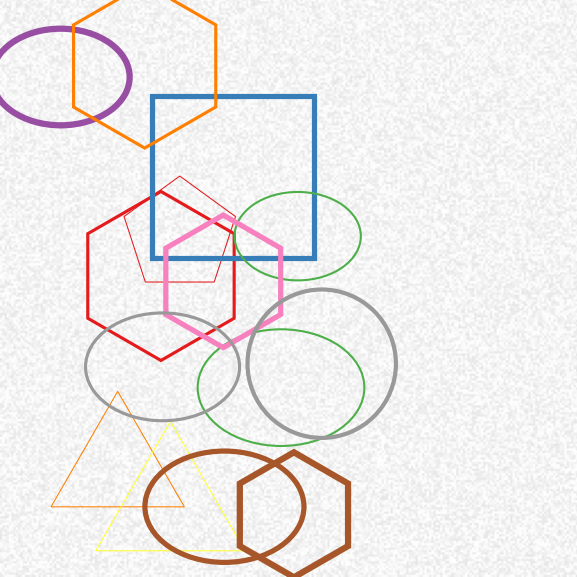[{"shape": "hexagon", "thickness": 1.5, "radius": 0.73, "center": [0.279, 0.521]}, {"shape": "pentagon", "thickness": 0.5, "radius": 0.51, "center": [0.311, 0.593]}, {"shape": "square", "thickness": 2.5, "radius": 0.7, "center": [0.403, 0.693]}, {"shape": "oval", "thickness": 1, "radius": 0.55, "center": [0.515, 0.59]}, {"shape": "oval", "thickness": 1, "radius": 0.72, "center": [0.487, 0.328]}, {"shape": "oval", "thickness": 3, "radius": 0.6, "center": [0.105, 0.866]}, {"shape": "hexagon", "thickness": 1.5, "radius": 0.71, "center": [0.25, 0.885]}, {"shape": "triangle", "thickness": 0.5, "radius": 0.67, "center": [0.204, 0.188]}, {"shape": "triangle", "thickness": 0.5, "radius": 0.75, "center": [0.295, 0.12]}, {"shape": "oval", "thickness": 2.5, "radius": 0.69, "center": [0.389, 0.122]}, {"shape": "hexagon", "thickness": 3, "radius": 0.54, "center": [0.509, 0.108]}, {"shape": "hexagon", "thickness": 2.5, "radius": 0.57, "center": [0.387, 0.512]}, {"shape": "oval", "thickness": 1.5, "radius": 0.67, "center": [0.281, 0.364]}, {"shape": "circle", "thickness": 2, "radius": 0.64, "center": [0.557, 0.369]}]